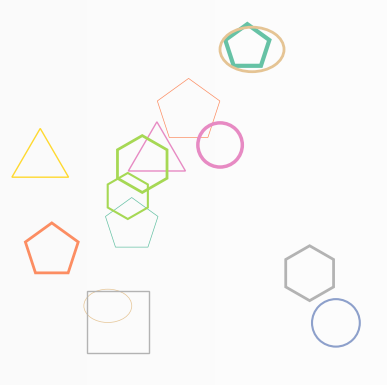[{"shape": "pentagon", "thickness": 3, "radius": 0.3, "center": [0.638, 0.877]}, {"shape": "pentagon", "thickness": 0.5, "radius": 0.36, "center": [0.34, 0.416]}, {"shape": "pentagon", "thickness": 2, "radius": 0.36, "center": [0.134, 0.349]}, {"shape": "pentagon", "thickness": 0.5, "radius": 0.42, "center": [0.487, 0.712]}, {"shape": "circle", "thickness": 1.5, "radius": 0.31, "center": [0.867, 0.161]}, {"shape": "circle", "thickness": 2.5, "radius": 0.29, "center": [0.568, 0.623]}, {"shape": "triangle", "thickness": 1, "radius": 0.43, "center": [0.405, 0.598]}, {"shape": "hexagon", "thickness": 2, "radius": 0.37, "center": [0.367, 0.574]}, {"shape": "hexagon", "thickness": 1.5, "radius": 0.3, "center": [0.33, 0.491]}, {"shape": "triangle", "thickness": 1, "radius": 0.42, "center": [0.104, 0.582]}, {"shape": "oval", "thickness": 2, "radius": 0.41, "center": [0.65, 0.872]}, {"shape": "oval", "thickness": 0.5, "radius": 0.31, "center": [0.278, 0.206]}, {"shape": "hexagon", "thickness": 2, "radius": 0.36, "center": [0.799, 0.29]}, {"shape": "square", "thickness": 1, "radius": 0.4, "center": [0.305, 0.164]}]